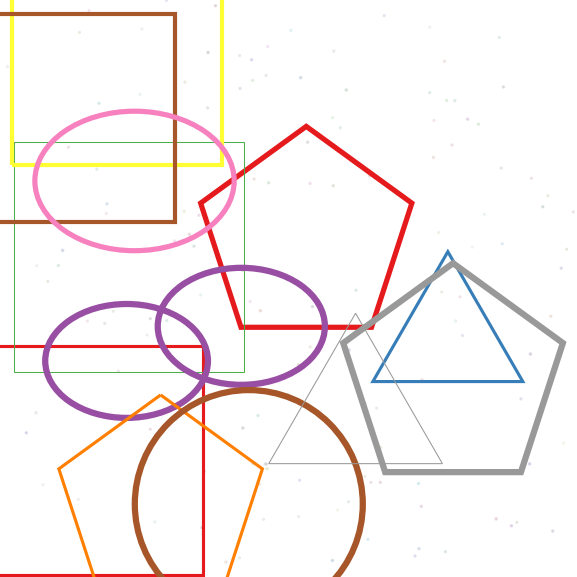[{"shape": "pentagon", "thickness": 2.5, "radius": 0.96, "center": [0.53, 0.588]}, {"shape": "square", "thickness": 1.5, "radius": 0.99, "center": [0.154, 0.202]}, {"shape": "triangle", "thickness": 1.5, "radius": 0.75, "center": [0.775, 0.413]}, {"shape": "square", "thickness": 0.5, "radius": 0.99, "center": [0.223, 0.554]}, {"shape": "oval", "thickness": 3, "radius": 0.7, "center": [0.219, 0.374]}, {"shape": "oval", "thickness": 3, "radius": 0.72, "center": [0.418, 0.434]}, {"shape": "pentagon", "thickness": 1.5, "radius": 0.93, "center": [0.278, 0.13]}, {"shape": "square", "thickness": 2, "radius": 0.91, "center": [0.203, 0.895]}, {"shape": "circle", "thickness": 3, "radius": 0.99, "center": [0.431, 0.126]}, {"shape": "square", "thickness": 2, "radius": 0.9, "center": [0.123, 0.795]}, {"shape": "oval", "thickness": 2.5, "radius": 0.86, "center": [0.233, 0.686]}, {"shape": "pentagon", "thickness": 3, "radius": 1.0, "center": [0.785, 0.343]}, {"shape": "triangle", "thickness": 0.5, "radius": 0.87, "center": [0.616, 0.283]}]